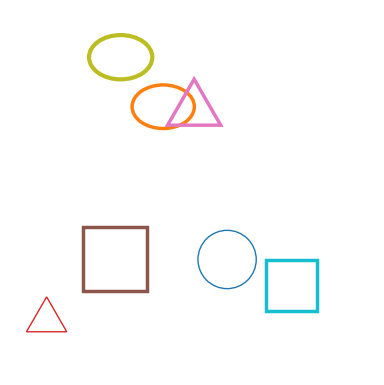[{"shape": "circle", "thickness": 1, "radius": 0.38, "center": [0.59, 0.326]}, {"shape": "oval", "thickness": 2.5, "radius": 0.4, "center": [0.424, 0.723]}, {"shape": "triangle", "thickness": 1, "radius": 0.3, "center": [0.121, 0.168]}, {"shape": "square", "thickness": 2.5, "radius": 0.42, "center": [0.298, 0.328]}, {"shape": "triangle", "thickness": 2.5, "radius": 0.4, "center": [0.504, 0.715]}, {"shape": "oval", "thickness": 3, "radius": 0.41, "center": [0.313, 0.851]}, {"shape": "square", "thickness": 2.5, "radius": 0.33, "center": [0.757, 0.258]}]